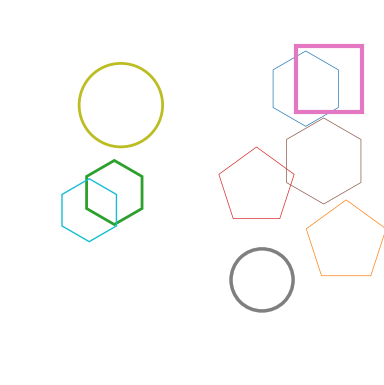[{"shape": "hexagon", "thickness": 0.5, "radius": 0.49, "center": [0.794, 0.77]}, {"shape": "pentagon", "thickness": 0.5, "radius": 0.54, "center": [0.899, 0.372]}, {"shape": "hexagon", "thickness": 2, "radius": 0.42, "center": [0.297, 0.5]}, {"shape": "pentagon", "thickness": 0.5, "radius": 0.51, "center": [0.666, 0.515]}, {"shape": "hexagon", "thickness": 0.5, "radius": 0.56, "center": [0.841, 0.582]}, {"shape": "square", "thickness": 3, "radius": 0.43, "center": [0.855, 0.795]}, {"shape": "circle", "thickness": 2.5, "radius": 0.4, "center": [0.681, 0.273]}, {"shape": "circle", "thickness": 2, "radius": 0.54, "center": [0.314, 0.727]}, {"shape": "hexagon", "thickness": 1, "radius": 0.41, "center": [0.232, 0.454]}]